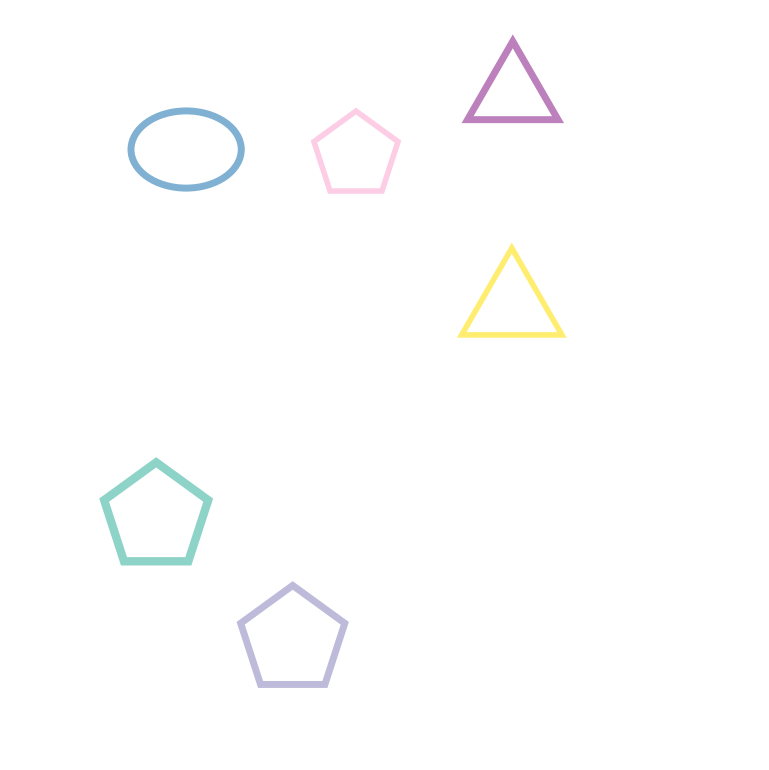[{"shape": "pentagon", "thickness": 3, "radius": 0.36, "center": [0.203, 0.329]}, {"shape": "pentagon", "thickness": 2.5, "radius": 0.36, "center": [0.38, 0.169]}, {"shape": "oval", "thickness": 2.5, "radius": 0.36, "center": [0.242, 0.806]}, {"shape": "pentagon", "thickness": 2, "radius": 0.29, "center": [0.462, 0.798]}, {"shape": "triangle", "thickness": 2.5, "radius": 0.34, "center": [0.666, 0.879]}, {"shape": "triangle", "thickness": 2, "radius": 0.38, "center": [0.665, 0.603]}]